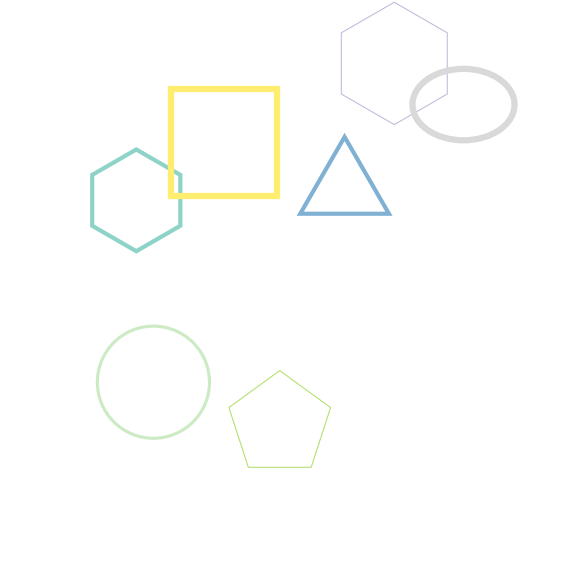[{"shape": "hexagon", "thickness": 2, "radius": 0.44, "center": [0.236, 0.652]}, {"shape": "hexagon", "thickness": 0.5, "radius": 0.53, "center": [0.683, 0.889]}, {"shape": "triangle", "thickness": 2, "radius": 0.44, "center": [0.597, 0.673]}, {"shape": "pentagon", "thickness": 0.5, "radius": 0.46, "center": [0.484, 0.265]}, {"shape": "oval", "thickness": 3, "radius": 0.44, "center": [0.803, 0.818]}, {"shape": "circle", "thickness": 1.5, "radius": 0.49, "center": [0.266, 0.337]}, {"shape": "square", "thickness": 3, "radius": 0.46, "center": [0.388, 0.753]}]